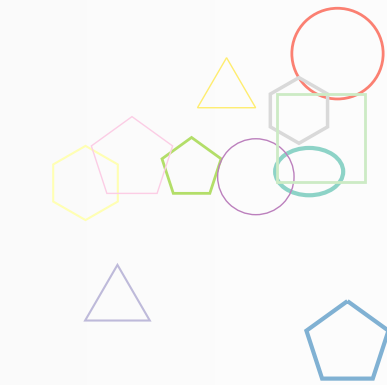[{"shape": "oval", "thickness": 3, "radius": 0.44, "center": [0.798, 0.554]}, {"shape": "hexagon", "thickness": 1.5, "radius": 0.48, "center": [0.221, 0.525]}, {"shape": "triangle", "thickness": 1.5, "radius": 0.48, "center": [0.303, 0.216]}, {"shape": "circle", "thickness": 2, "radius": 0.59, "center": [0.871, 0.861]}, {"shape": "pentagon", "thickness": 3, "radius": 0.56, "center": [0.897, 0.107]}, {"shape": "pentagon", "thickness": 2, "radius": 0.4, "center": [0.494, 0.563]}, {"shape": "pentagon", "thickness": 1, "radius": 0.55, "center": [0.341, 0.587]}, {"shape": "hexagon", "thickness": 2.5, "radius": 0.43, "center": [0.771, 0.713]}, {"shape": "circle", "thickness": 1, "radius": 0.49, "center": [0.66, 0.541]}, {"shape": "square", "thickness": 2, "radius": 0.57, "center": [0.828, 0.642]}, {"shape": "triangle", "thickness": 1, "radius": 0.43, "center": [0.585, 0.764]}]